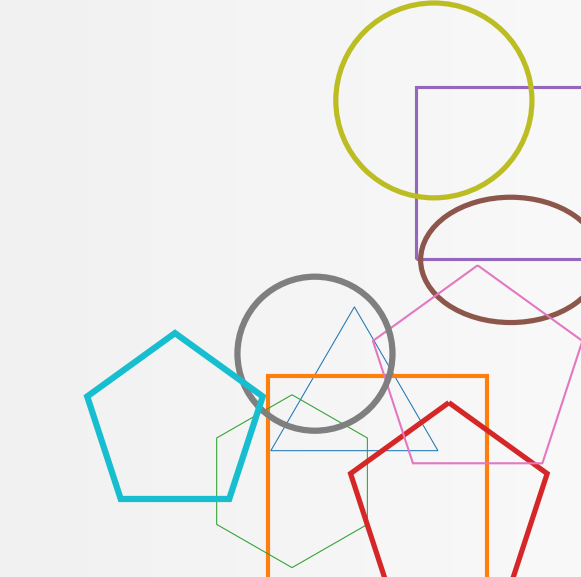[{"shape": "triangle", "thickness": 0.5, "radius": 0.83, "center": [0.61, 0.302]}, {"shape": "square", "thickness": 2, "radius": 0.94, "center": [0.65, 0.16]}, {"shape": "hexagon", "thickness": 0.5, "radius": 0.75, "center": [0.502, 0.166]}, {"shape": "pentagon", "thickness": 2.5, "radius": 0.89, "center": [0.772, 0.124]}, {"shape": "square", "thickness": 1.5, "radius": 0.74, "center": [0.865, 0.699]}, {"shape": "oval", "thickness": 2.5, "radius": 0.77, "center": [0.879, 0.549]}, {"shape": "pentagon", "thickness": 1, "radius": 0.95, "center": [0.822, 0.35]}, {"shape": "circle", "thickness": 3, "radius": 0.67, "center": [0.542, 0.387]}, {"shape": "circle", "thickness": 2.5, "radius": 0.84, "center": [0.746, 0.825]}, {"shape": "pentagon", "thickness": 3, "radius": 0.79, "center": [0.301, 0.264]}]